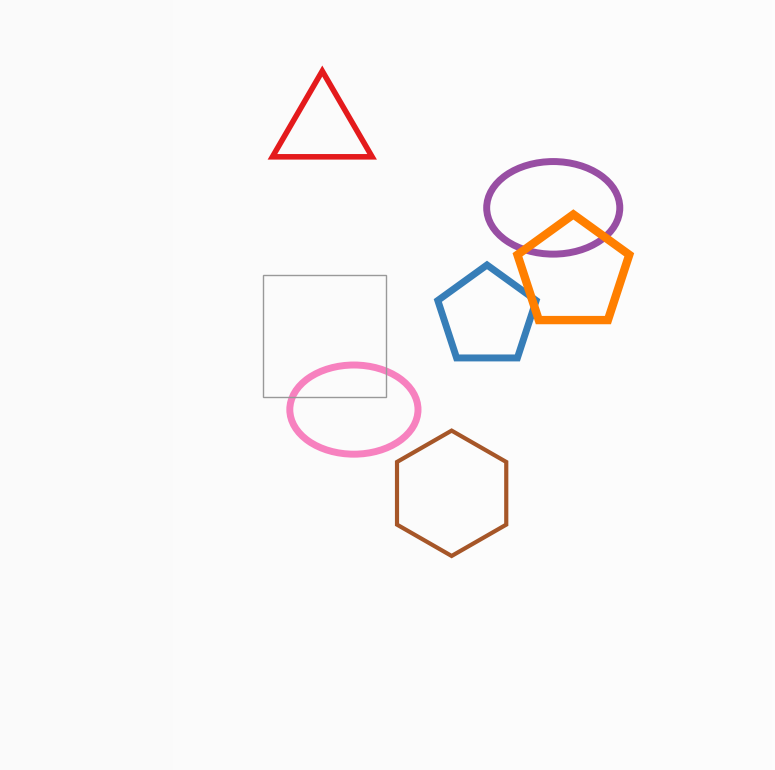[{"shape": "triangle", "thickness": 2, "radius": 0.37, "center": [0.416, 0.833]}, {"shape": "pentagon", "thickness": 2.5, "radius": 0.33, "center": [0.628, 0.589]}, {"shape": "oval", "thickness": 2.5, "radius": 0.43, "center": [0.714, 0.73]}, {"shape": "pentagon", "thickness": 3, "radius": 0.38, "center": [0.74, 0.646]}, {"shape": "hexagon", "thickness": 1.5, "radius": 0.41, "center": [0.583, 0.359]}, {"shape": "oval", "thickness": 2.5, "radius": 0.41, "center": [0.457, 0.468]}, {"shape": "square", "thickness": 0.5, "radius": 0.4, "center": [0.419, 0.563]}]